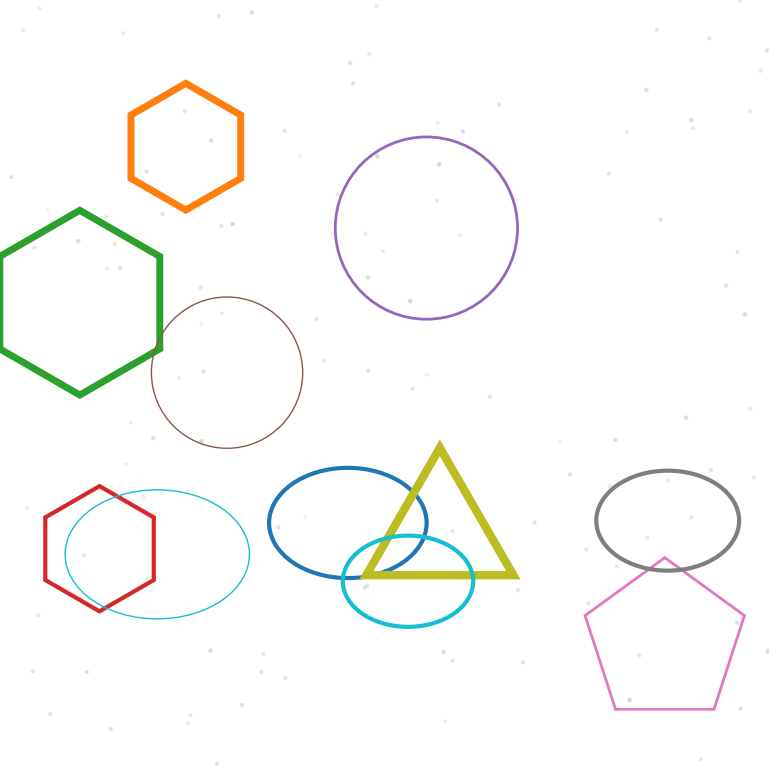[{"shape": "oval", "thickness": 1.5, "radius": 0.51, "center": [0.452, 0.321]}, {"shape": "hexagon", "thickness": 2.5, "radius": 0.41, "center": [0.241, 0.809]}, {"shape": "hexagon", "thickness": 2.5, "radius": 0.6, "center": [0.104, 0.607]}, {"shape": "hexagon", "thickness": 1.5, "radius": 0.41, "center": [0.129, 0.287]}, {"shape": "circle", "thickness": 1, "radius": 0.59, "center": [0.554, 0.704]}, {"shape": "circle", "thickness": 0.5, "radius": 0.49, "center": [0.295, 0.516]}, {"shape": "pentagon", "thickness": 1, "radius": 0.54, "center": [0.863, 0.167]}, {"shape": "oval", "thickness": 1.5, "radius": 0.46, "center": [0.867, 0.324]}, {"shape": "triangle", "thickness": 3, "radius": 0.55, "center": [0.571, 0.308]}, {"shape": "oval", "thickness": 1.5, "radius": 0.42, "center": [0.53, 0.245]}, {"shape": "oval", "thickness": 0.5, "radius": 0.6, "center": [0.204, 0.28]}]